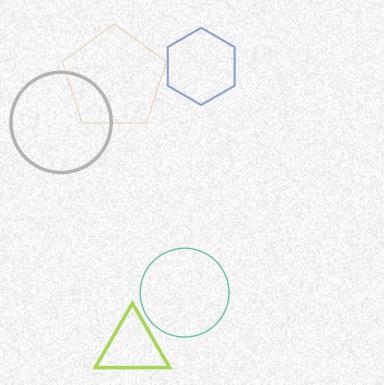[{"shape": "circle", "thickness": 1, "radius": 0.58, "center": [0.479, 0.24]}, {"shape": "hexagon", "thickness": 1.5, "radius": 0.5, "center": [0.523, 0.828]}, {"shape": "triangle", "thickness": 2.5, "radius": 0.56, "center": [0.344, 0.101]}, {"shape": "pentagon", "thickness": 0.5, "radius": 0.71, "center": [0.297, 0.796]}, {"shape": "circle", "thickness": 2.5, "radius": 0.65, "center": [0.159, 0.682]}]